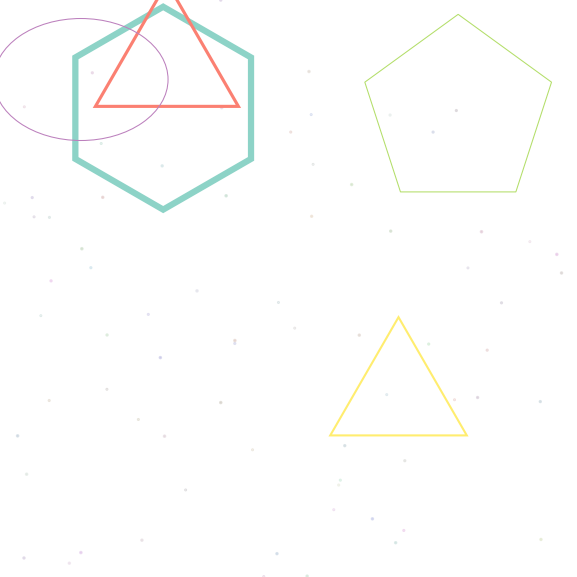[{"shape": "hexagon", "thickness": 3, "radius": 0.88, "center": [0.283, 0.812]}, {"shape": "triangle", "thickness": 1.5, "radius": 0.71, "center": [0.289, 0.886]}, {"shape": "pentagon", "thickness": 0.5, "radius": 0.85, "center": [0.793, 0.804]}, {"shape": "oval", "thickness": 0.5, "radius": 0.75, "center": [0.14, 0.861]}, {"shape": "triangle", "thickness": 1, "radius": 0.68, "center": [0.69, 0.313]}]